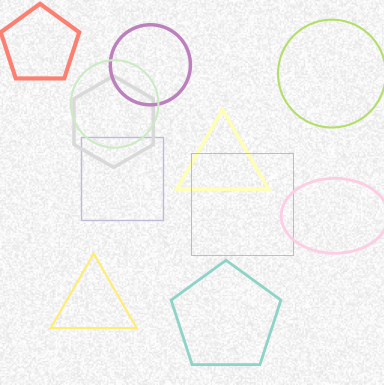[{"shape": "pentagon", "thickness": 2, "radius": 0.75, "center": [0.587, 0.174]}, {"shape": "triangle", "thickness": 2.5, "radius": 0.69, "center": [0.578, 0.578]}, {"shape": "square", "thickness": 1, "radius": 0.54, "center": [0.317, 0.536]}, {"shape": "pentagon", "thickness": 3, "radius": 0.54, "center": [0.104, 0.883]}, {"shape": "square", "thickness": 0.5, "radius": 0.66, "center": [0.629, 0.47]}, {"shape": "circle", "thickness": 1.5, "radius": 0.7, "center": [0.862, 0.809]}, {"shape": "oval", "thickness": 2, "radius": 0.7, "center": [0.869, 0.439]}, {"shape": "hexagon", "thickness": 2.5, "radius": 0.59, "center": [0.295, 0.684]}, {"shape": "circle", "thickness": 2.5, "radius": 0.52, "center": [0.391, 0.832]}, {"shape": "circle", "thickness": 1.5, "radius": 0.57, "center": [0.298, 0.73]}, {"shape": "triangle", "thickness": 1.5, "radius": 0.64, "center": [0.244, 0.212]}]